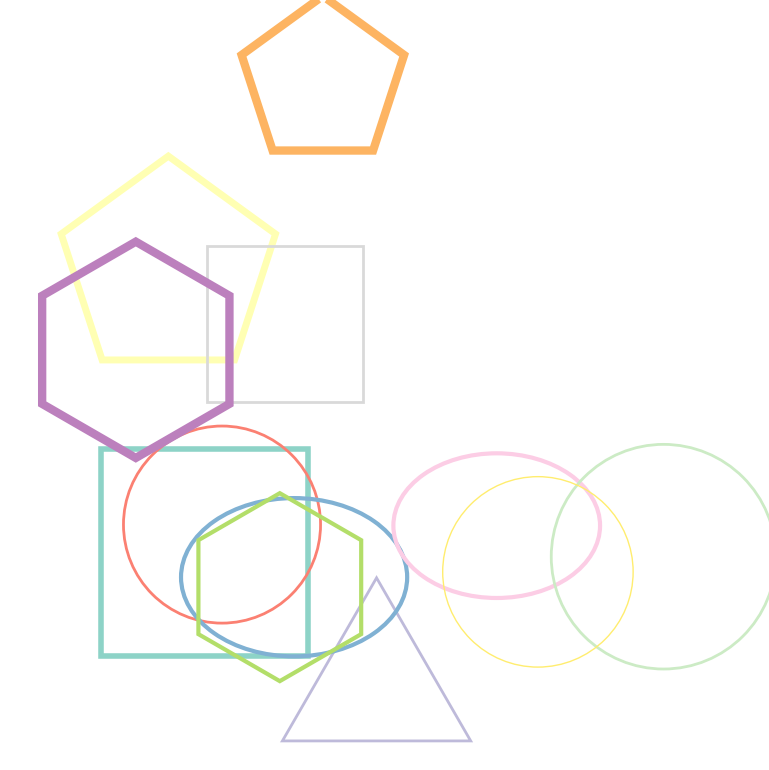[{"shape": "square", "thickness": 2, "radius": 0.67, "center": [0.266, 0.282]}, {"shape": "pentagon", "thickness": 2.5, "radius": 0.73, "center": [0.219, 0.651]}, {"shape": "triangle", "thickness": 1, "radius": 0.71, "center": [0.489, 0.108]}, {"shape": "circle", "thickness": 1, "radius": 0.64, "center": [0.288, 0.319]}, {"shape": "oval", "thickness": 1.5, "radius": 0.73, "center": [0.382, 0.25]}, {"shape": "pentagon", "thickness": 3, "radius": 0.55, "center": [0.419, 0.894]}, {"shape": "hexagon", "thickness": 1.5, "radius": 0.61, "center": [0.363, 0.237]}, {"shape": "oval", "thickness": 1.5, "radius": 0.67, "center": [0.645, 0.317]}, {"shape": "square", "thickness": 1, "radius": 0.51, "center": [0.37, 0.579]}, {"shape": "hexagon", "thickness": 3, "radius": 0.7, "center": [0.176, 0.546]}, {"shape": "circle", "thickness": 1, "radius": 0.73, "center": [0.862, 0.277]}, {"shape": "circle", "thickness": 0.5, "radius": 0.62, "center": [0.699, 0.257]}]